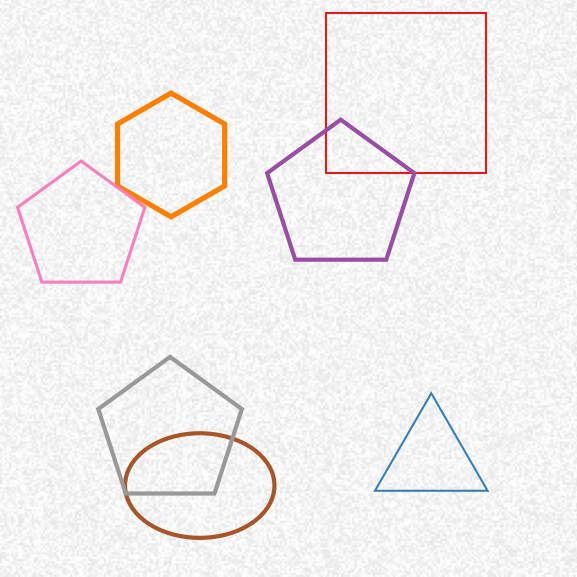[{"shape": "square", "thickness": 1, "radius": 0.69, "center": [0.703, 0.838]}, {"shape": "triangle", "thickness": 1, "radius": 0.56, "center": [0.747, 0.206]}, {"shape": "pentagon", "thickness": 2, "radius": 0.67, "center": [0.59, 0.658]}, {"shape": "hexagon", "thickness": 2.5, "radius": 0.54, "center": [0.296, 0.731]}, {"shape": "oval", "thickness": 2, "radius": 0.65, "center": [0.346, 0.158]}, {"shape": "pentagon", "thickness": 1.5, "radius": 0.58, "center": [0.141, 0.604]}, {"shape": "pentagon", "thickness": 2, "radius": 0.65, "center": [0.295, 0.25]}]